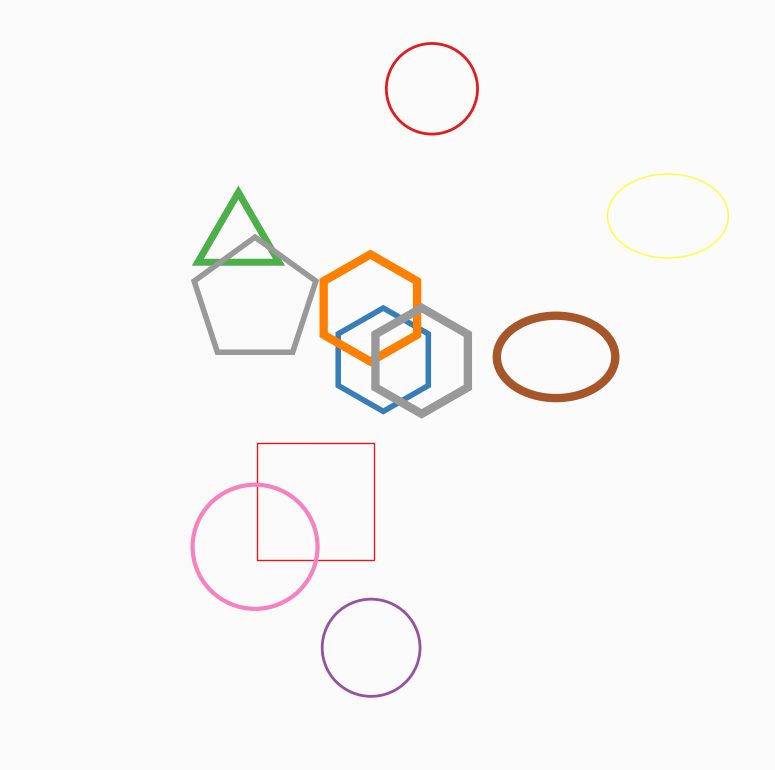[{"shape": "square", "thickness": 0.5, "radius": 0.38, "center": [0.407, 0.349]}, {"shape": "circle", "thickness": 1, "radius": 0.29, "center": [0.557, 0.885]}, {"shape": "hexagon", "thickness": 2, "radius": 0.34, "center": [0.495, 0.533]}, {"shape": "triangle", "thickness": 2.5, "radius": 0.3, "center": [0.308, 0.69]}, {"shape": "circle", "thickness": 1, "radius": 0.32, "center": [0.479, 0.159]}, {"shape": "hexagon", "thickness": 3, "radius": 0.35, "center": [0.478, 0.6]}, {"shape": "oval", "thickness": 0.5, "radius": 0.39, "center": [0.862, 0.719]}, {"shape": "oval", "thickness": 3, "radius": 0.38, "center": [0.717, 0.536]}, {"shape": "circle", "thickness": 1.5, "radius": 0.4, "center": [0.329, 0.29]}, {"shape": "pentagon", "thickness": 2, "radius": 0.41, "center": [0.329, 0.609]}, {"shape": "hexagon", "thickness": 3, "radius": 0.34, "center": [0.544, 0.531]}]